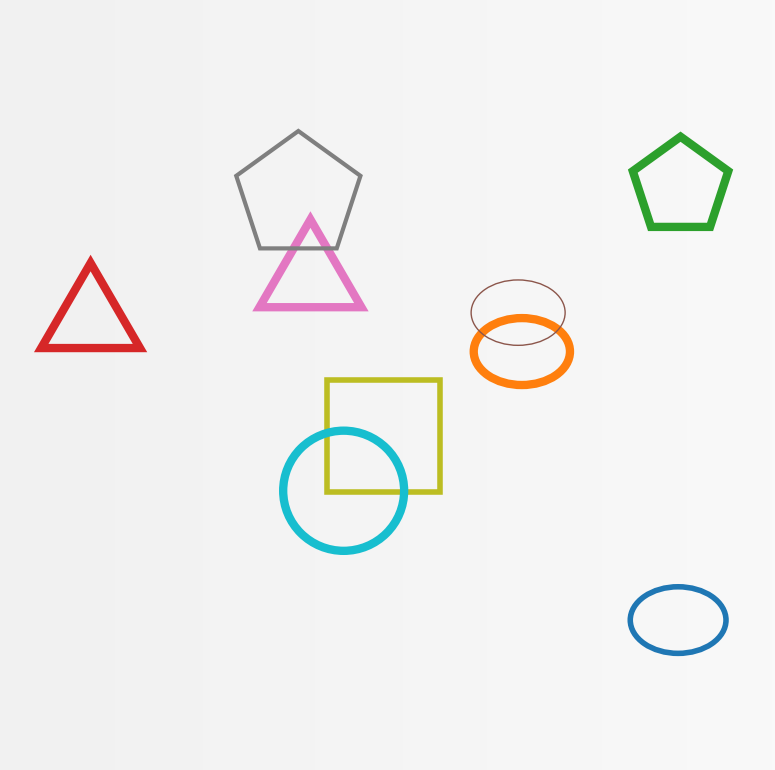[{"shape": "oval", "thickness": 2, "radius": 0.31, "center": [0.875, 0.195]}, {"shape": "oval", "thickness": 3, "radius": 0.31, "center": [0.673, 0.543]}, {"shape": "pentagon", "thickness": 3, "radius": 0.32, "center": [0.878, 0.758]}, {"shape": "triangle", "thickness": 3, "radius": 0.37, "center": [0.117, 0.585]}, {"shape": "oval", "thickness": 0.5, "radius": 0.3, "center": [0.669, 0.594]}, {"shape": "triangle", "thickness": 3, "radius": 0.38, "center": [0.401, 0.639]}, {"shape": "pentagon", "thickness": 1.5, "radius": 0.42, "center": [0.385, 0.746]}, {"shape": "square", "thickness": 2, "radius": 0.36, "center": [0.495, 0.434]}, {"shape": "circle", "thickness": 3, "radius": 0.39, "center": [0.443, 0.363]}]